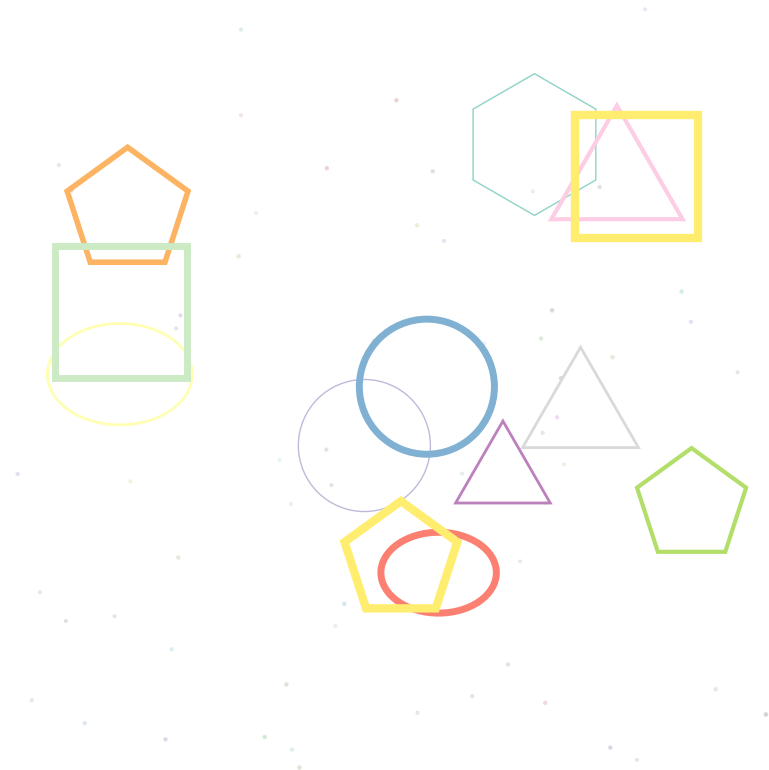[{"shape": "hexagon", "thickness": 0.5, "radius": 0.46, "center": [0.694, 0.812]}, {"shape": "oval", "thickness": 1, "radius": 0.47, "center": [0.156, 0.514]}, {"shape": "circle", "thickness": 0.5, "radius": 0.43, "center": [0.473, 0.421]}, {"shape": "oval", "thickness": 2.5, "radius": 0.37, "center": [0.57, 0.256]}, {"shape": "circle", "thickness": 2.5, "radius": 0.44, "center": [0.554, 0.498]}, {"shape": "pentagon", "thickness": 2, "radius": 0.41, "center": [0.166, 0.726]}, {"shape": "pentagon", "thickness": 1.5, "radius": 0.37, "center": [0.898, 0.344]}, {"shape": "triangle", "thickness": 1.5, "radius": 0.49, "center": [0.801, 0.764]}, {"shape": "triangle", "thickness": 1, "radius": 0.43, "center": [0.754, 0.462]}, {"shape": "triangle", "thickness": 1, "radius": 0.35, "center": [0.653, 0.382]}, {"shape": "square", "thickness": 2.5, "radius": 0.43, "center": [0.157, 0.594]}, {"shape": "square", "thickness": 3, "radius": 0.4, "center": [0.827, 0.771]}, {"shape": "pentagon", "thickness": 3, "radius": 0.39, "center": [0.521, 0.272]}]